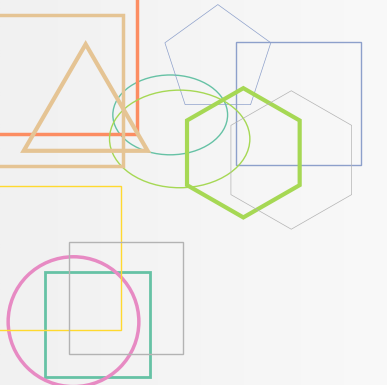[{"shape": "square", "thickness": 2, "radius": 0.68, "center": [0.251, 0.157]}, {"shape": "oval", "thickness": 1, "radius": 0.74, "center": [0.439, 0.702]}, {"shape": "square", "thickness": 2.5, "radius": 1.0, "center": [0.154, 0.852]}, {"shape": "square", "thickness": 1, "radius": 0.8, "center": [0.771, 0.732]}, {"shape": "pentagon", "thickness": 0.5, "radius": 0.72, "center": [0.562, 0.844]}, {"shape": "circle", "thickness": 2.5, "radius": 0.84, "center": [0.19, 0.164]}, {"shape": "oval", "thickness": 1, "radius": 0.91, "center": [0.464, 0.639]}, {"shape": "hexagon", "thickness": 3, "radius": 0.84, "center": [0.628, 0.603]}, {"shape": "square", "thickness": 1, "radius": 0.94, "center": [0.125, 0.33]}, {"shape": "triangle", "thickness": 3, "radius": 0.92, "center": [0.221, 0.701]}, {"shape": "square", "thickness": 2.5, "radius": 0.98, "center": [0.122, 0.765]}, {"shape": "hexagon", "thickness": 0.5, "radius": 0.9, "center": [0.752, 0.584]}, {"shape": "square", "thickness": 1, "radius": 0.73, "center": [0.325, 0.226]}]